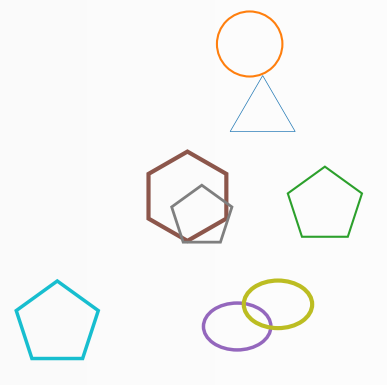[{"shape": "triangle", "thickness": 0.5, "radius": 0.48, "center": [0.678, 0.707]}, {"shape": "circle", "thickness": 1.5, "radius": 0.42, "center": [0.644, 0.886]}, {"shape": "pentagon", "thickness": 1.5, "radius": 0.5, "center": [0.838, 0.466]}, {"shape": "oval", "thickness": 2.5, "radius": 0.43, "center": [0.612, 0.152]}, {"shape": "hexagon", "thickness": 3, "radius": 0.58, "center": [0.484, 0.49]}, {"shape": "pentagon", "thickness": 2, "radius": 0.41, "center": [0.521, 0.437]}, {"shape": "oval", "thickness": 3, "radius": 0.44, "center": [0.717, 0.21]}, {"shape": "pentagon", "thickness": 2.5, "radius": 0.56, "center": [0.148, 0.159]}]